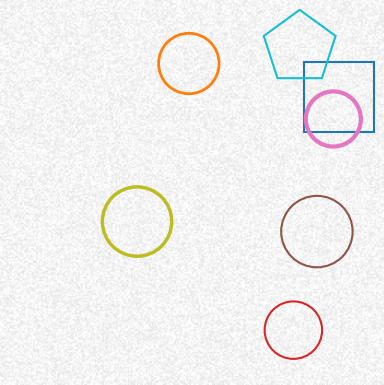[{"shape": "square", "thickness": 1.5, "radius": 0.45, "center": [0.881, 0.748]}, {"shape": "circle", "thickness": 2, "radius": 0.39, "center": [0.49, 0.835]}, {"shape": "circle", "thickness": 1.5, "radius": 0.37, "center": [0.762, 0.142]}, {"shape": "circle", "thickness": 1.5, "radius": 0.46, "center": [0.823, 0.398]}, {"shape": "circle", "thickness": 3, "radius": 0.36, "center": [0.866, 0.691]}, {"shape": "circle", "thickness": 2.5, "radius": 0.45, "center": [0.356, 0.425]}, {"shape": "pentagon", "thickness": 1.5, "radius": 0.49, "center": [0.778, 0.876]}]